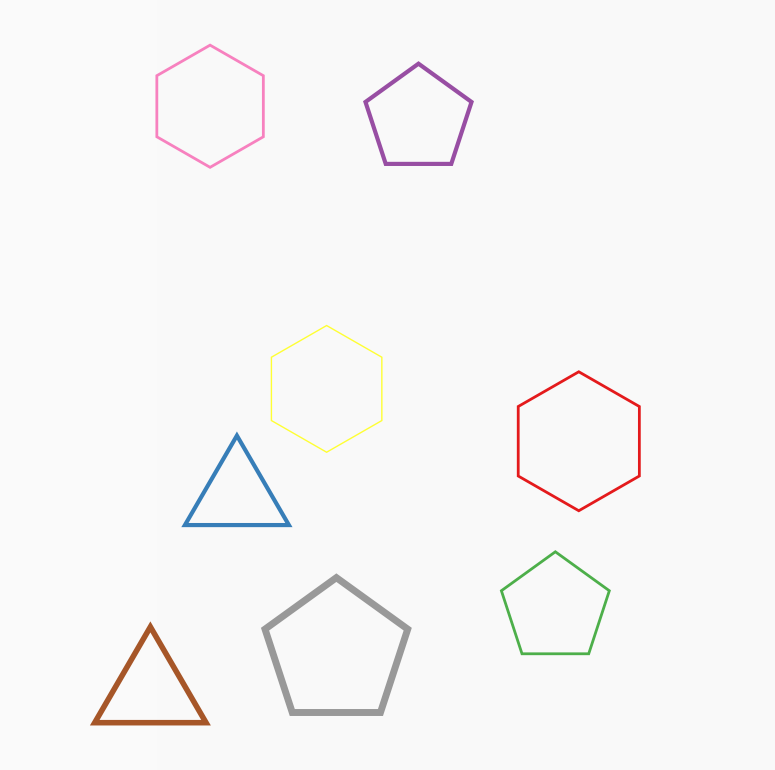[{"shape": "hexagon", "thickness": 1, "radius": 0.45, "center": [0.747, 0.427]}, {"shape": "triangle", "thickness": 1.5, "radius": 0.39, "center": [0.306, 0.357]}, {"shape": "pentagon", "thickness": 1, "radius": 0.37, "center": [0.717, 0.21]}, {"shape": "pentagon", "thickness": 1.5, "radius": 0.36, "center": [0.54, 0.845]}, {"shape": "hexagon", "thickness": 0.5, "radius": 0.41, "center": [0.421, 0.495]}, {"shape": "triangle", "thickness": 2, "radius": 0.41, "center": [0.194, 0.103]}, {"shape": "hexagon", "thickness": 1, "radius": 0.4, "center": [0.271, 0.862]}, {"shape": "pentagon", "thickness": 2.5, "radius": 0.48, "center": [0.434, 0.153]}]